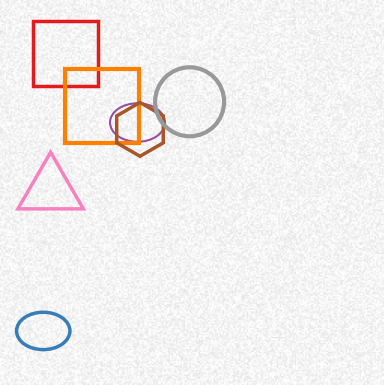[{"shape": "square", "thickness": 2.5, "radius": 0.43, "center": [0.17, 0.862]}, {"shape": "oval", "thickness": 2.5, "radius": 0.35, "center": [0.112, 0.14]}, {"shape": "oval", "thickness": 1.5, "radius": 0.36, "center": [0.357, 0.682]}, {"shape": "square", "thickness": 3, "radius": 0.48, "center": [0.264, 0.724]}, {"shape": "hexagon", "thickness": 2.5, "radius": 0.35, "center": [0.364, 0.664]}, {"shape": "triangle", "thickness": 2.5, "radius": 0.49, "center": [0.132, 0.507]}, {"shape": "circle", "thickness": 3, "radius": 0.45, "center": [0.493, 0.736]}]